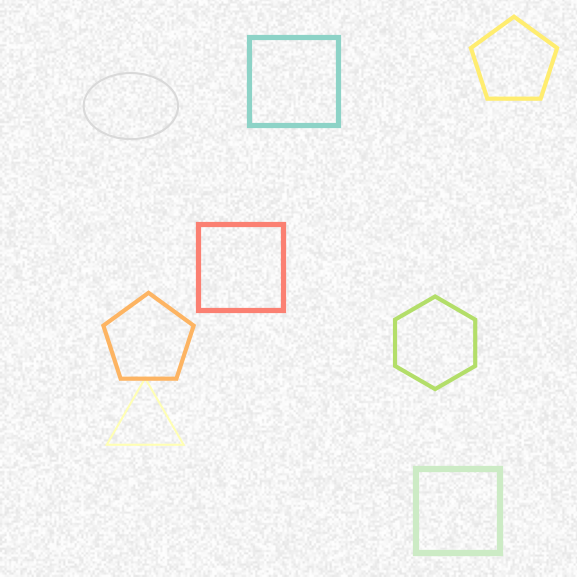[{"shape": "square", "thickness": 2.5, "radius": 0.38, "center": [0.508, 0.859]}, {"shape": "triangle", "thickness": 1, "radius": 0.38, "center": [0.251, 0.267]}, {"shape": "square", "thickness": 2.5, "radius": 0.37, "center": [0.416, 0.537]}, {"shape": "pentagon", "thickness": 2, "radius": 0.41, "center": [0.257, 0.41]}, {"shape": "hexagon", "thickness": 2, "radius": 0.4, "center": [0.753, 0.406]}, {"shape": "oval", "thickness": 1, "radius": 0.41, "center": [0.227, 0.815]}, {"shape": "square", "thickness": 3, "radius": 0.36, "center": [0.794, 0.114]}, {"shape": "pentagon", "thickness": 2, "radius": 0.39, "center": [0.89, 0.892]}]